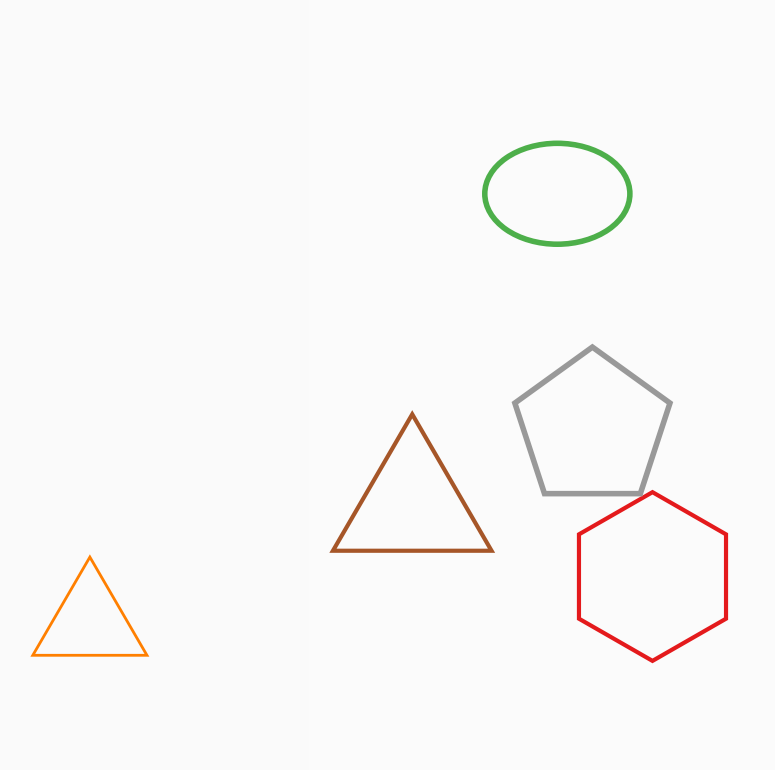[{"shape": "hexagon", "thickness": 1.5, "radius": 0.55, "center": [0.842, 0.251]}, {"shape": "oval", "thickness": 2, "radius": 0.47, "center": [0.719, 0.748]}, {"shape": "triangle", "thickness": 1, "radius": 0.43, "center": [0.116, 0.191]}, {"shape": "triangle", "thickness": 1.5, "radius": 0.59, "center": [0.532, 0.344]}, {"shape": "pentagon", "thickness": 2, "radius": 0.53, "center": [0.764, 0.444]}]